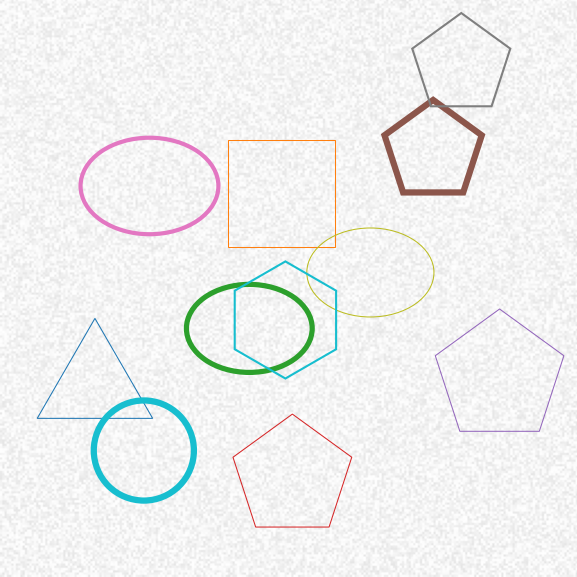[{"shape": "triangle", "thickness": 0.5, "radius": 0.58, "center": [0.164, 0.332]}, {"shape": "square", "thickness": 0.5, "radius": 0.46, "center": [0.488, 0.665]}, {"shape": "oval", "thickness": 2.5, "radius": 0.54, "center": [0.432, 0.43]}, {"shape": "pentagon", "thickness": 0.5, "radius": 0.54, "center": [0.506, 0.174]}, {"shape": "pentagon", "thickness": 0.5, "radius": 0.59, "center": [0.865, 0.347]}, {"shape": "pentagon", "thickness": 3, "radius": 0.44, "center": [0.75, 0.738]}, {"shape": "oval", "thickness": 2, "radius": 0.6, "center": [0.259, 0.677]}, {"shape": "pentagon", "thickness": 1, "radius": 0.45, "center": [0.799, 0.887]}, {"shape": "oval", "thickness": 0.5, "radius": 0.55, "center": [0.641, 0.527]}, {"shape": "hexagon", "thickness": 1, "radius": 0.51, "center": [0.494, 0.445]}, {"shape": "circle", "thickness": 3, "radius": 0.43, "center": [0.249, 0.219]}]